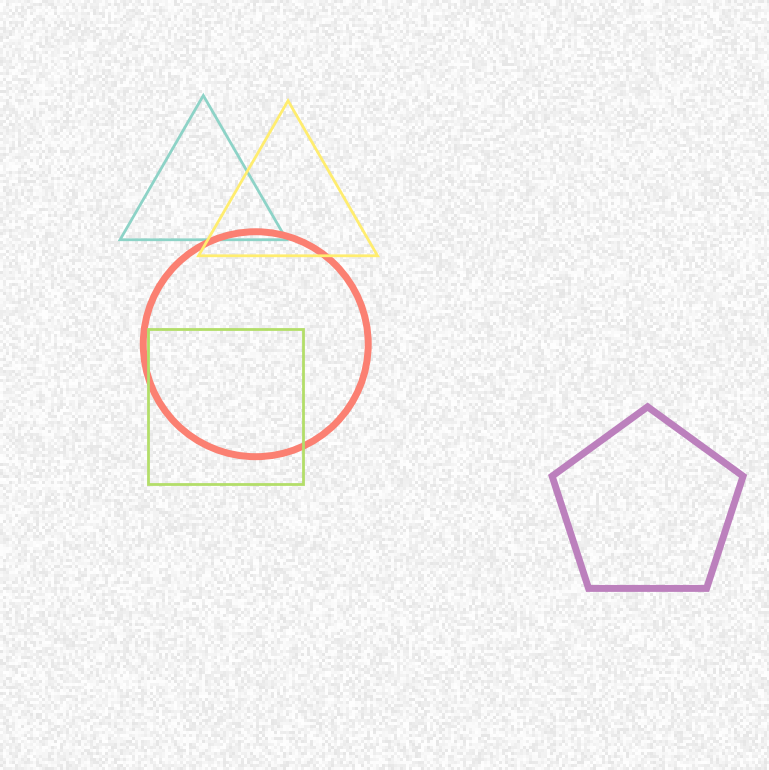[{"shape": "triangle", "thickness": 1, "radius": 0.62, "center": [0.264, 0.751]}, {"shape": "circle", "thickness": 2.5, "radius": 0.73, "center": [0.332, 0.553]}, {"shape": "square", "thickness": 1, "radius": 0.5, "center": [0.293, 0.472]}, {"shape": "pentagon", "thickness": 2.5, "radius": 0.65, "center": [0.841, 0.341]}, {"shape": "triangle", "thickness": 1, "radius": 0.67, "center": [0.374, 0.735]}]